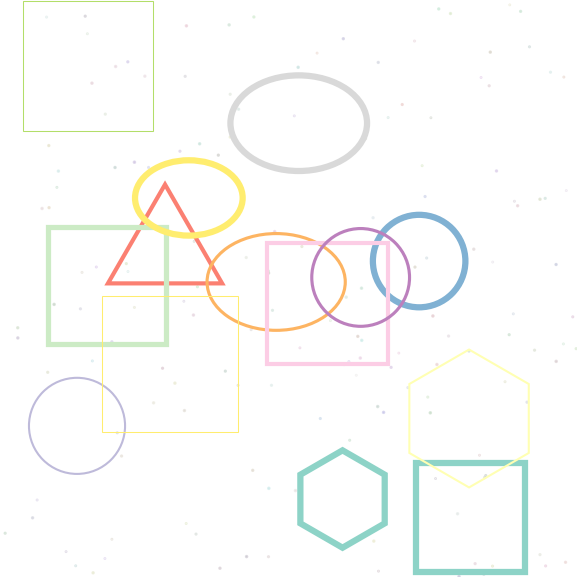[{"shape": "square", "thickness": 3, "radius": 0.47, "center": [0.815, 0.103]}, {"shape": "hexagon", "thickness": 3, "radius": 0.42, "center": [0.593, 0.135]}, {"shape": "hexagon", "thickness": 1, "radius": 0.6, "center": [0.812, 0.274]}, {"shape": "circle", "thickness": 1, "radius": 0.42, "center": [0.133, 0.262]}, {"shape": "triangle", "thickness": 2, "radius": 0.57, "center": [0.286, 0.566]}, {"shape": "circle", "thickness": 3, "radius": 0.4, "center": [0.726, 0.547]}, {"shape": "oval", "thickness": 1.5, "radius": 0.6, "center": [0.478, 0.511]}, {"shape": "square", "thickness": 0.5, "radius": 0.56, "center": [0.152, 0.885]}, {"shape": "square", "thickness": 2, "radius": 0.53, "center": [0.567, 0.473]}, {"shape": "oval", "thickness": 3, "radius": 0.59, "center": [0.517, 0.786]}, {"shape": "circle", "thickness": 1.5, "radius": 0.42, "center": [0.625, 0.519]}, {"shape": "square", "thickness": 2.5, "radius": 0.51, "center": [0.186, 0.504]}, {"shape": "oval", "thickness": 3, "radius": 0.47, "center": [0.327, 0.656]}, {"shape": "square", "thickness": 0.5, "radius": 0.59, "center": [0.294, 0.369]}]